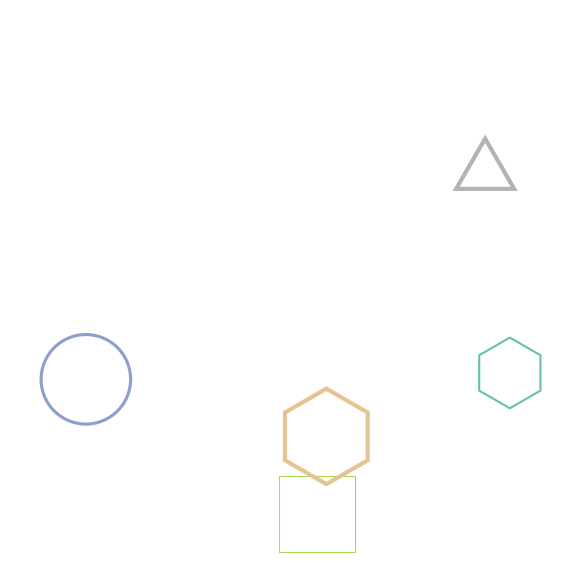[{"shape": "hexagon", "thickness": 1, "radius": 0.31, "center": [0.883, 0.353]}, {"shape": "circle", "thickness": 1.5, "radius": 0.39, "center": [0.149, 0.342]}, {"shape": "square", "thickness": 0.5, "radius": 0.33, "center": [0.55, 0.109]}, {"shape": "hexagon", "thickness": 2, "radius": 0.41, "center": [0.565, 0.243]}, {"shape": "triangle", "thickness": 2, "radius": 0.29, "center": [0.84, 0.701]}]